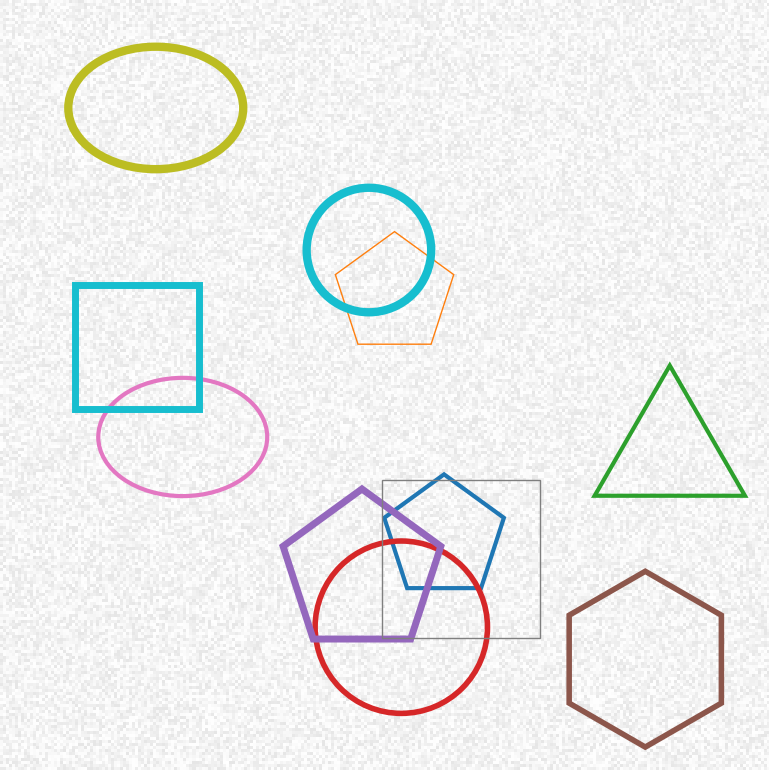[{"shape": "pentagon", "thickness": 1.5, "radius": 0.41, "center": [0.577, 0.302]}, {"shape": "pentagon", "thickness": 0.5, "radius": 0.4, "center": [0.512, 0.618]}, {"shape": "triangle", "thickness": 1.5, "radius": 0.56, "center": [0.87, 0.413]}, {"shape": "circle", "thickness": 2, "radius": 0.56, "center": [0.521, 0.185]}, {"shape": "pentagon", "thickness": 2.5, "radius": 0.54, "center": [0.47, 0.257]}, {"shape": "hexagon", "thickness": 2, "radius": 0.57, "center": [0.838, 0.144]}, {"shape": "oval", "thickness": 1.5, "radius": 0.55, "center": [0.237, 0.432]}, {"shape": "square", "thickness": 0.5, "radius": 0.51, "center": [0.598, 0.274]}, {"shape": "oval", "thickness": 3, "radius": 0.57, "center": [0.202, 0.86]}, {"shape": "circle", "thickness": 3, "radius": 0.4, "center": [0.479, 0.675]}, {"shape": "square", "thickness": 2.5, "radius": 0.4, "center": [0.178, 0.549]}]